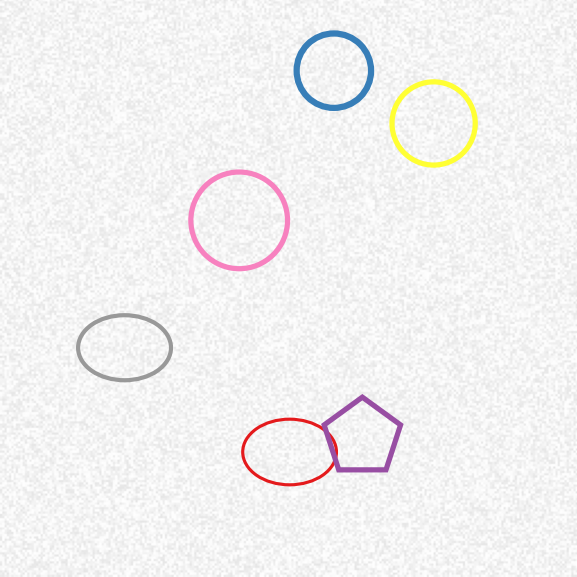[{"shape": "oval", "thickness": 1.5, "radius": 0.41, "center": [0.501, 0.216]}, {"shape": "circle", "thickness": 3, "radius": 0.32, "center": [0.578, 0.877]}, {"shape": "pentagon", "thickness": 2.5, "radius": 0.35, "center": [0.627, 0.242]}, {"shape": "circle", "thickness": 2.5, "radius": 0.36, "center": [0.751, 0.785]}, {"shape": "circle", "thickness": 2.5, "radius": 0.42, "center": [0.414, 0.618]}, {"shape": "oval", "thickness": 2, "radius": 0.4, "center": [0.216, 0.397]}]